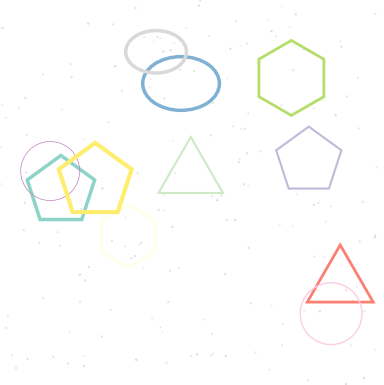[{"shape": "pentagon", "thickness": 2.5, "radius": 0.46, "center": [0.158, 0.504]}, {"shape": "hexagon", "thickness": 0.5, "radius": 0.4, "center": [0.334, 0.386]}, {"shape": "pentagon", "thickness": 1.5, "radius": 0.44, "center": [0.802, 0.582]}, {"shape": "triangle", "thickness": 2, "radius": 0.49, "center": [0.884, 0.265]}, {"shape": "oval", "thickness": 2.5, "radius": 0.5, "center": [0.47, 0.783]}, {"shape": "hexagon", "thickness": 2, "radius": 0.49, "center": [0.757, 0.798]}, {"shape": "circle", "thickness": 1, "radius": 0.4, "center": [0.86, 0.185]}, {"shape": "oval", "thickness": 2.5, "radius": 0.39, "center": [0.405, 0.865]}, {"shape": "circle", "thickness": 0.5, "radius": 0.38, "center": [0.13, 0.556]}, {"shape": "triangle", "thickness": 1.5, "radius": 0.48, "center": [0.495, 0.547]}, {"shape": "pentagon", "thickness": 3, "radius": 0.5, "center": [0.247, 0.53]}]